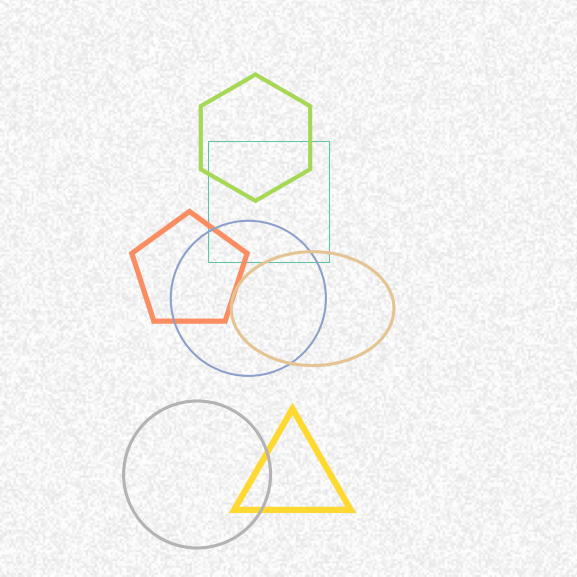[{"shape": "square", "thickness": 0.5, "radius": 0.53, "center": [0.465, 0.65]}, {"shape": "pentagon", "thickness": 2.5, "radius": 0.52, "center": [0.328, 0.528]}, {"shape": "circle", "thickness": 1, "radius": 0.67, "center": [0.43, 0.483]}, {"shape": "hexagon", "thickness": 2, "radius": 0.55, "center": [0.442, 0.761]}, {"shape": "triangle", "thickness": 3, "radius": 0.58, "center": [0.506, 0.175]}, {"shape": "oval", "thickness": 1.5, "radius": 0.7, "center": [0.541, 0.465]}, {"shape": "circle", "thickness": 1.5, "radius": 0.64, "center": [0.341, 0.178]}]